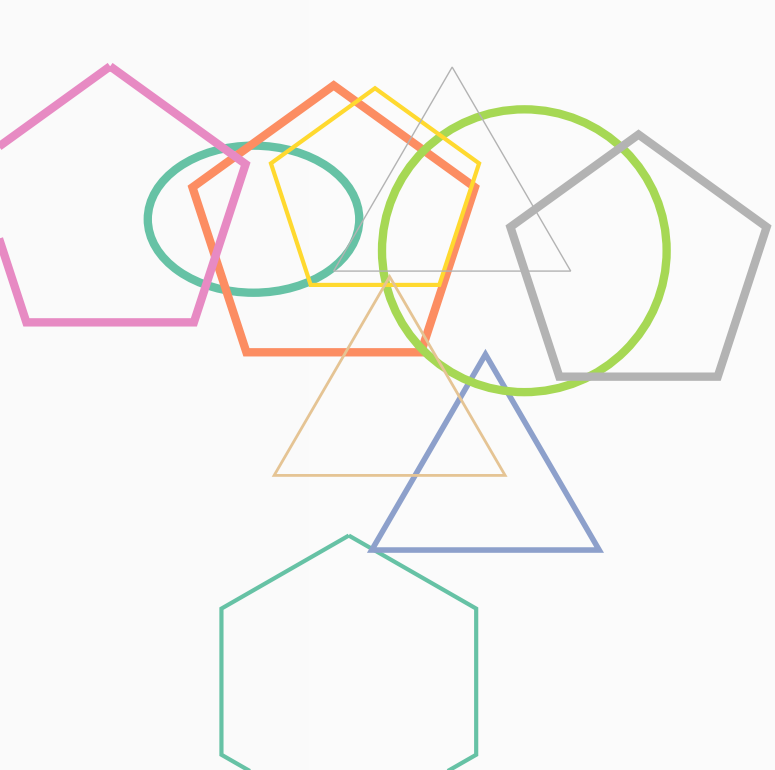[{"shape": "hexagon", "thickness": 1.5, "radius": 0.95, "center": [0.45, 0.115]}, {"shape": "oval", "thickness": 3, "radius": 0.68, "center": [0.327, 0.715]}, {"shape": "pentagon", "thickness": 3, "radius": 0.96, "center": [0.431, 0.697]}, {"shape": "triangle", "thickness": 2, "radius": 0.85, "center": [0.626, 0.37]}, {"shape": "pentagon", "thickness": 3, "radius": 0.92, "center": [0.142, 0.73]}, {"shape": "circle", "thickness": 3, "radius": 0.92, "center": [0.677, 0.674]}, {"shape": "pentagon", "thickness": 1.5, "radius": 0.71, "center": [0.484, 0.744]}, {"shape": "triangle", "thickness": 1, "radius": 0.86, "center": [0.503, 0.469]}, {"shape": "pentagon", "thickness": 3, "radius": 0.87, "center": [0.824, 0.651]}, {"shape": "triangle", "thickness": 0.5, "radius": 0.88, "center": [0.583, 0.736]}]